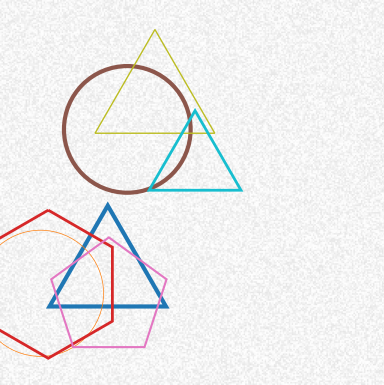[{"shape": "triangle", "thickness": 3, "radius": 0.87, "center": [0.28, 0.291]}, {"shape": "circle", "thickness": 0.5, "radius": 0.82, "center": [0.105, 0.238]}, {"shape": "hexagon", "thickness": 2, "radius": 0.96, "center": [0.125, 0.262]}, {"shape": "circle", "thickness": 3, "radius": 0.82, "center": [0.331, 0.664]}, {"shape": "pentagon", "thickness": 1.5, "radius": 0.79, "center": [0.283, 0.226]}, {"shape": "triangle", "thickness": 1, "radius": 0.9, "center": [0.402, 0.744]}, {"shape": "triangle", "thickness": 2, "radius": 0.69, "center": [0.507, 0.575]}]